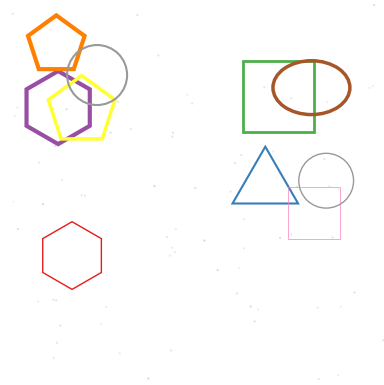[{"shape": "hexagon", "thickness": 1, "radius": 0.44, "center": [0.187, 0.336]}, {"shape": "triangle", "thickness": 1.5, "radius": 0.49, "center": [0.689, 0.521]}, {"shape": "square", "thickness": 2, "radius": 0.46, "center": [0.723, 0.75]}, {"shape": "hexagon", "thickness": 3, "radius": 0.47, "center": [0.151, 0.721]}, {"shape": "pentagon", "thickness": 3, "radius": 0.39, "center": [0.146, 0.883]}, {"shape": "pentagon", "thickness": 2.5, "radius": 0.45, "center": [0.212, 0.713]}, {"shape": "oval", "thickness": 2.5, "radius": 0.5, "center": [0.809, 0.772]}, {"shape": "square", "thickness": 0.5, "radius": 0.34, "center": [0.815, 0.446]}, {"shape": "circle", "thickness": 1, "radius": 0.36, "center": [0.847, 0.531]}, {"shape": "circle", "thickness": 1.5, "radius": 0.39, "center": [0.252, 0.805]}]